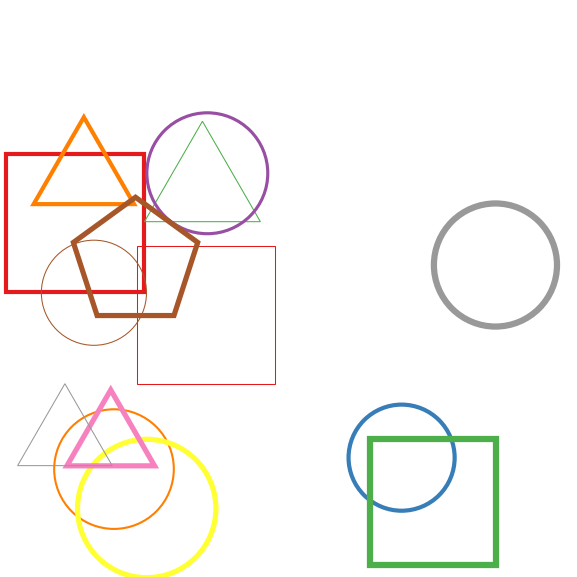[{"shape": "square", "thickness": 2, "radius": 0.6, "center": [0.13, 0.613]}, {"shape": "square", "thickness": 0.5, "radius": 0.6, "center": [0.356, 0.454]}, {"shape": "circle", "thickness": 2, "radius": 0.46, "center": [0.695, 0.207]}, {"shape": "triangle", "thickness": 0.5, "radius": 0.58, "center": [0.351, 0.673]}, {"shape": "square", "thickness": 3, "radius": 0.55, "center": [0.75, 0.13]}, {"shape": "circle", "thickness": 1.5, "radius": 0.52, "center": [0.359, 0.699]}, {"shape": "triangle", "thickness": 2, "radius": 0.5, "center": [0.145, 0.696]}, {"shape": "circle", "thickness": 1, "radius": 0.52, "center": [0.197, 0.187]}, {"shape": "circle", "thickness": 2.5, "radius": 0.6, "center": [0.254, 0.119]}, {"shape": "circle", "thickness": 0.5, "radius": 0.46, "center": [0.163, 0.492]}, {"shape": "pentagon", "thickness": 2.5, "radius": 0.57, "center": [0.235, 0.544]}, {"shape": "triangle", "thickness": 2.5, "radius": 0.44, "center": [0.192, 0.236]}, {"shape": "triangle", "thickness": 0.5, "radius": 0.47, "center": [0.112, 0.24]}, {"shape": "circle", "thickness": 3, "radius": 0.53, "center": [0.858, 0.54]}]